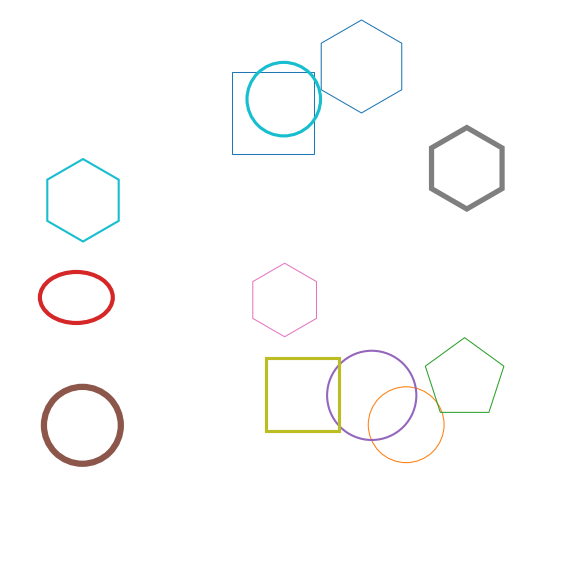[{"shape": "hexagon", "thickness": 0.5, "radius": 0.4, "center": [0.626, 0.884]}, {"shape": "square", "thickness": 0.5, "radius": 0.35, "center": [0.473, 0.803]}, {"shape": "circle", "thickness": 0.5, "radius": 0.33, "center": [0.703, 0.264]}, {"shape": "pentagon", "thickness": 0.5, "radius": 0.36, "center": [0.805, 0.343]}, {"shape": "oval", "thickness": 2, "radius": 0.32, "center": [0.132, 0.484]}, {"shape": "circle", "thickness": 1, "radius": 0.39, "center": [0.644, 0.315]}, {"shape": "circle", "thickness": 3, "radius": 0.33, "center": [0.143, 0.263]}, {"shape": "hexagon", "thickness": 0.5, "radius": 0.32, "center": [0.493, 0.48]}, {"shape": "hexagon", "thickness": 2.5, "radius": 0.35, "center": [0.808, 0.708]}, {"shape": "square", "thickness": 1.5, "radius": 0.31, "center": [0.523, 0.316]}, {"shape": "circle", "thickness": 1.5, "radius": 0.32, "center": [0.491, 0.827]}, {"shape": "hexagon", "thickness": 1, "radius": 0.36, "center": [0.144, 0.652]}]